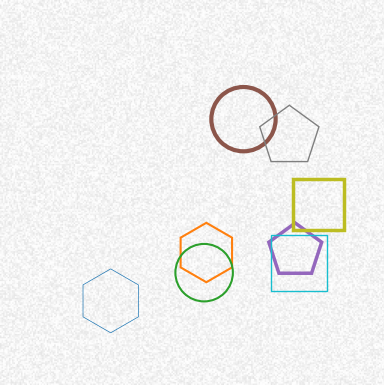[{"shape": "hexagon", "thickness": 0.5, "radius": 0.42, "center": [0.288, 0.219]}, {"shape": "hexagon", "thickness": 1.5, "radius": 0.39, "center": [0.536, 0.344]}, {"shape": "circle", "thickness": 1.5, "radius": 0.37, "center": [0.53, 0.292]}, {"shape": "pentagon", "thickness": 2.5, "radius": 0.36, "center": [0.767, 0.349]}, {"shape": "circle", "thickness": 3, "radius": 0.42, "center": [0.632, 0.69]}, {"shape": "pentagon", "thickness": 1, "radius": 0.4, "center": [0.752, 0.646]}, {"shape": "square", "thickness": 2.5, "radius": 0.33, "center": [0.828, 0.469]}, {"shape": "square", "thickness": 1, "radius": 0.36, "center": [0.776, 0.316]}]